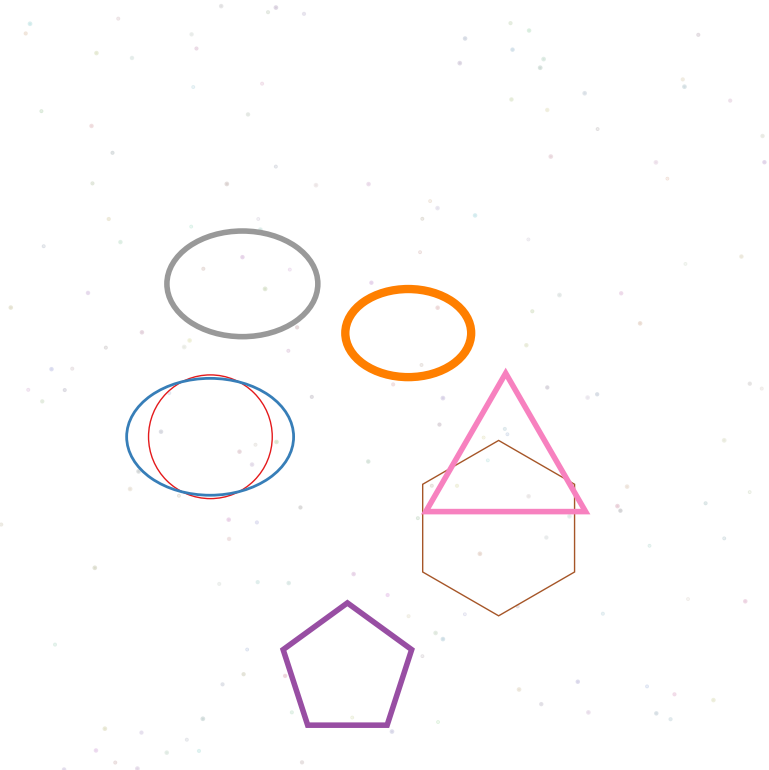[{"shape": "circle", "thickness": 0.5, "radius": 0.4, "center": [0.273, 0.433]}, {"shape": "oval", "thickness": 1, "radius": 0.54, "center": [0.273, 0.433]}, {"shape": "pentagon", "thickness": 2, "radius": 0.44, "center": [0.451, 0.129]}, {"shape": "oval", "thickness": 3, "radius": 0.41, "center": [0.53, 0.567]}, {"shape": "hexagon", "thickness": 0.5, "radius": 0.57, "center": [0.648, 0.314]}, {"shape": "triangle", "thickness": 2, "radius": 0.6, "center": [0.657, 0.395]}, {"shape": "oval", "thickness": 2, "radius": 0.49, "center": [0.315, 0.631]}]